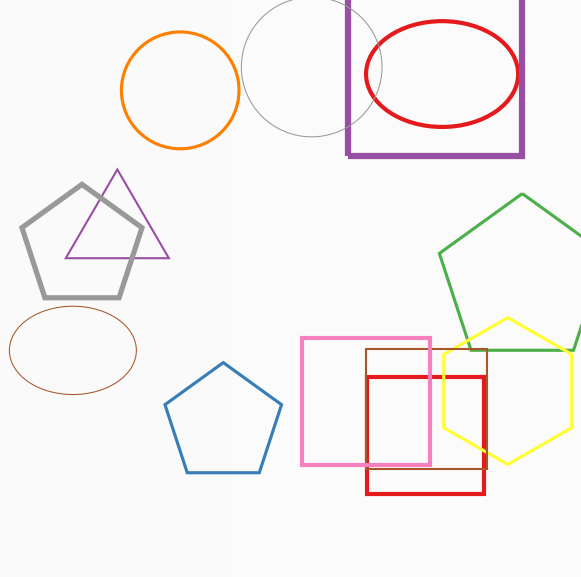[{"shape": "square", "thickness": 2, "radius": 0.5, "center": [0.733, 0.245]}, {"shape": "oval", "thickness": 2, "radius": 0.65, "center": [0.761, 0.871]}, {"shape": "pentagon", "thickness": 1.5, "radius": 0.53, "center": [0.384, 0.266]}, {"shape": "pentagon", "thickness": 1.5, "radius": 0.75, "center": [0.899, 0.514]}, {"shape": "square", "thickness": 3, "radius": 0.75, "center": [0.749, 0.879]}, {"shape": "triangle", "thickness": 1, "radius": 0.51, "center": [0.202, 0.603]}, {"shape": "circle", "thickness": 1.5, "radius": 0.51, "center": [0.31, 0.843]}, {"shape": "hexagon", "thickness": 1.5, "radius": 0.64, "center": [0.874, 0.322]}, {"shape": "square", "thickness": 1, "radius": 0.52, "center": [0.734, 0.291]}, {"shape": "oval", "thickness": 0.5, "radius": 0.55, "center": [0.125, 0.392]}, {"shape": "square", "thickness": 2, "radius": 0.55, "center": [0.629, 0.304]}, {"shape": "pentagon", "thickness": 2.5, "radius": 0.54, "center": [0.141, 0.571]}, {"shape": "circle", "thickness": 0.5, "radius": 0.61, "center": [0.536, 0.883]}]